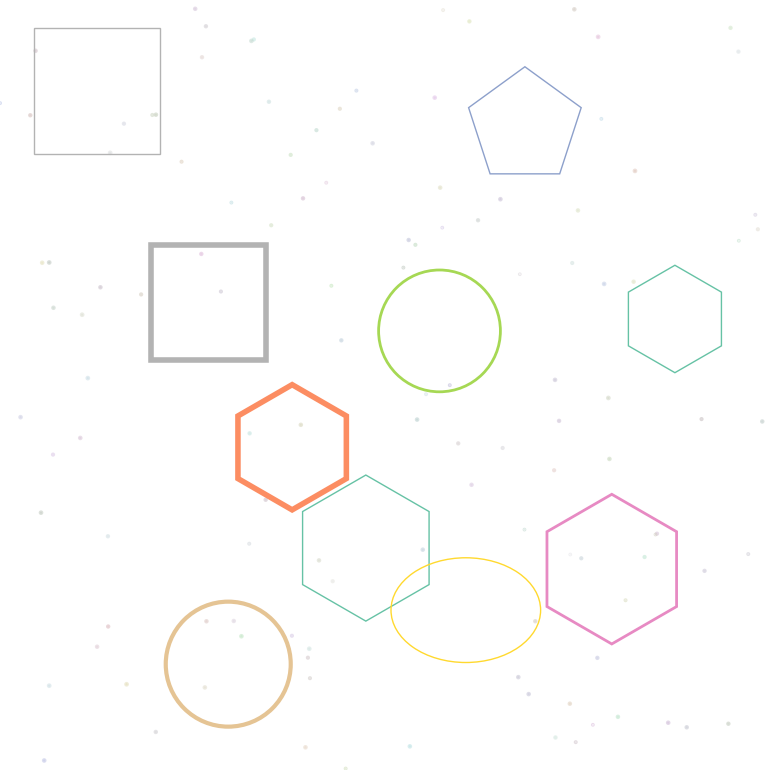[{"shape": "hexagon", "thickness": 0.5, "radius": 0.35, "center": [0.877, 0.586]}, {"shape": "hexagon", "thickness": 0.5, "radius": 0.47, "center": [0.475, 0.288]}, {"shape": "hexagon", "thickness": 2, "radius": 0.41, "center": [0.379, 0.419]}, {"shape": "pentagon", "thickness": 0.5, "radius": 0.38, "center": [0.682, 0.836]}, {"shape": "hexagon", "thickness": 1, "radius": 0.49, "center": [0.795, 0.261]}, {"shape": "circle", "thickness": 1, "radius": 0.4, "center": [0.571, 0.57]}, {"shape": "oval", "thickness": 0.5, "radius": 0.49, "center": [0.605, 0.208]}, {"shape": "circle", "thickness": 1.5, "radius": 0.41, "center": [0.296, 0.137]}, {"shape": "square", "thickness": 0.5, "radius": 0.41, "center": [0.125, 0.882]}, {"shape": "square", "thickness": 2, "radius": 0.37, "center": [0.271, 0.607]}]